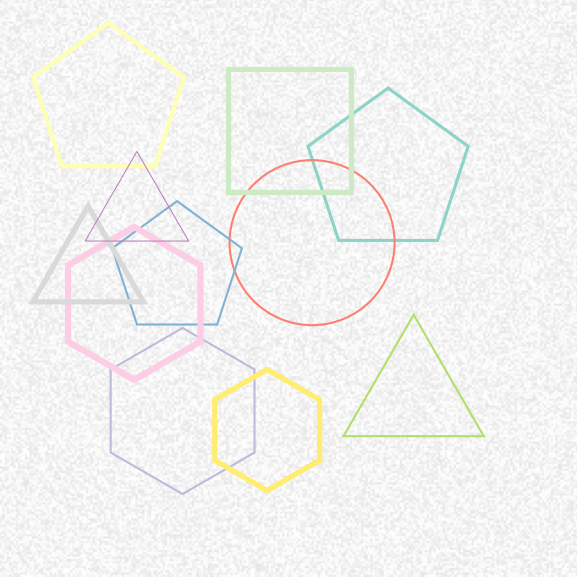[{"shape": "pentagon", "thickness": 1.5, "radius": 0.73, "center": [0.672, 0.701]}, {"shape": "pentagon", "thickness": 2, "radius": 0.69, "center": [0.188, 0.822]}, {"shape": "hexagon", "thickness": 1, "radius": 0.72, "center": [0.316, 0.287]}, {"shape": "circle", "thickness": 1, "radius": 0.71, "center": [0.54, 0.579]}, {"shape": "pentagon", "thickness": 1, "radius": 0.59, "center": [0.307, 0.533]}, {"shape": "triangle", "thickness": 1, "radius": 0.7, "center": [0.716, 0.314]}, {"shape": "hexagon", "thickness": 3, "radius": 0.66, "center": [0.232, 0.474]}, {"shape": "triangle", "thickness": 2.5, "radius": 0.55, "center": [0.153, 0.532]}, {"shape": "triangle", "thickness": 0.5, "radius": 0.52, "center": [0.237, 0.633]}, {"shape": "square", "thickness": 2.5, "radius": 0.53, "center": [0.501, 0.773]}, {"shape": "hexagon", "thickness": 2.5, "radius": 0.52, "center": [0.463, 0.255]}]